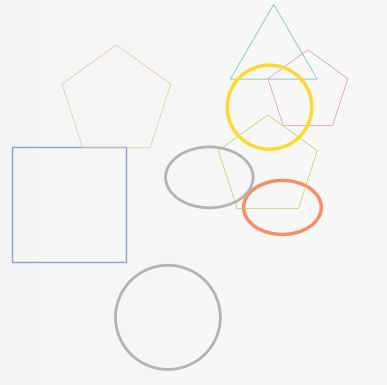[{"shape": "triangle", "thickness": 0.5, "radius": 0.65, "center": [0.706, 0.859]}, {"shape": "oval", "thickness": 2.5, "radius": 0.5, "center": [0.729, 0.461]}, {"shape": "square", "thickness": 1, "radius": 0.74, "center": [0.178, 0.469]}, {"shape": "pentagon", "thickness": 0.5, "radius": 0.54, "center": [0.795, 0.762]}, {"shape": "pentagon", "thickness": 0.5, "radius": 0.67, "center": [0.691, 0.567]}, {"shape": "circle", "thickness": 2.5, "radius": 0.55, "center": [0.695, 0.722]}, {"shape": "pentagon", "thickness": 0.5, "radius": 0.74, "center": [0.3, 0.736]}, {"shape": "oval", "thickness": 2, "radius": 0.56, "center": [0.54, 0.539]}, {"shape": "circle", "thickness": 2, "radius": 0.68, "center": [0.433, 0.176]}]